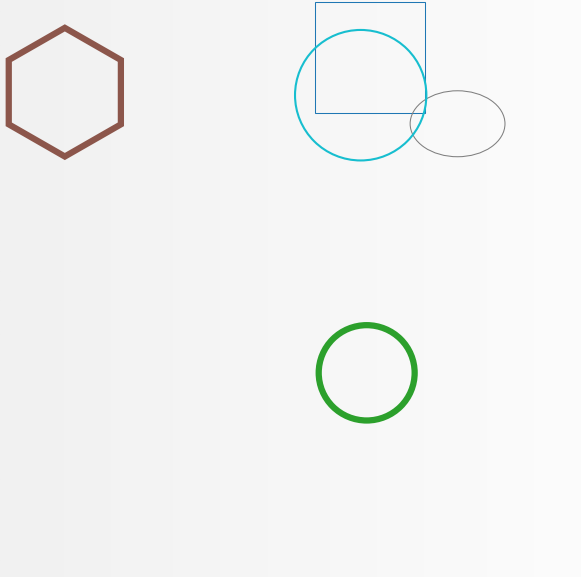[{"shape": "square", "thickness": 0.5, "radius": 0.48, "center": [0.637, 0.9]}, {"shape": "circle", "thickness": 3, "radius": 0.41, "center": [0.631, 0.354]}, {"shape": "hexagon", "thickness": 3, "radius": 0.56, "center": [0.112, 0.84]}, {"shape": "oval", "thickness": 0.5, "radius": 0.41, "center": [0.787, 0.785]}, {"shape": "circle", "thickness": 1, "radius": 0.56, "center": [0.621, 0.834]}]